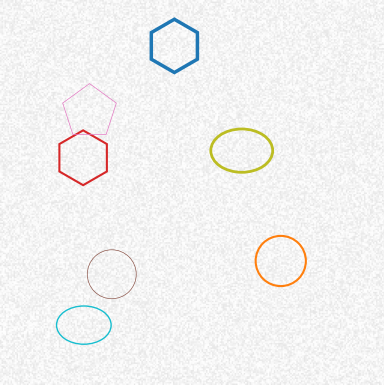[{"shape": "hexagon", "thickness": 2.5, "radius": 0.35, "center": [0.453, 0.881]}, {"shape": "circle", "thickness": 1.5, "radius": 0.33, "center": [0.729, 0.322]}, {"shape": "hexagon", "thickness": 1.5, "radius": 0.36, "center": [0.216, 0.59]}, {"shape": "circle", "thickness": 0.5, "radius": 0.32, "center": [0.29, 0.288]}, {"shape": "pentagon", "thickness": 0.5, "radius": 0.37, "center": [0.233, 0.71]}, {"shape": "oval", "thickness": 2, "radius": 0.4, "center": [0.628, 0.609]}, {"shape": "oval", "thickness": 1, "radius": 0.35, "center": [0.218, 0.156]}]